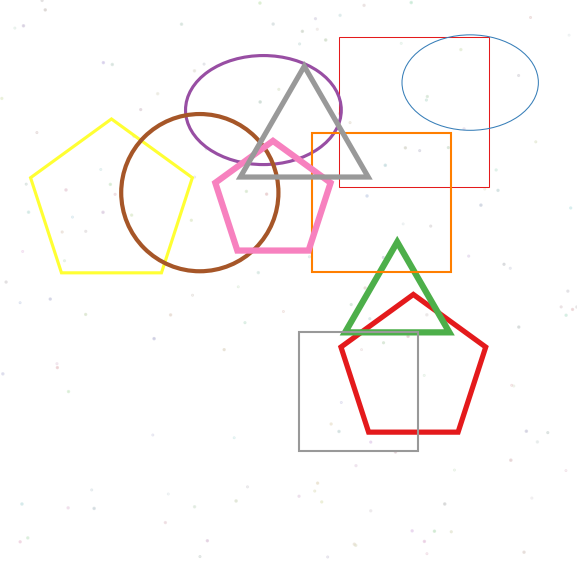[{"shape": "square", "thickness": 0.5, "radius": 0.65, "center": [0.717, 0.805]}, {"shape": "pentagon", "thickness": 2.5, "radius": 0.66, "center": [0.716, 0.357]}, {"shape": "oval", "thickness": 0.5, "radius": 0.59, "center": [0.814, 0.856]}, {"shape": "triangle", "thickness": 3, "radius": 0.52, "center": [0.688, 0.476]}, {"shape": "oval", "thickness": 1.5, "radius": 0.67, "center": [0.456, 0.809]}, {"shape": "square", "thickness": 1, "radius": 0.6, "center": [0.661, 0.648]}, {"shape": "pentagon", "thickness": 1.5, "radius": 0.74, "center": [0.193, 0.646]}, {"shape": "circle", "thickness": 2, "radius": 0.68, "center": [0.346, 0.666]}, {"shape": "pentagon", "thickness": 3, "radius": 0.52, "center": [0.473, 0.65]}, {"shape": "triangle", "thickness": 2.5, "radius": 0.64, "center": [0.527, 0.757]}, {"shape": "square", "thickness": 1, "radius": 0.52, "center": [0.621, 0.321]}]